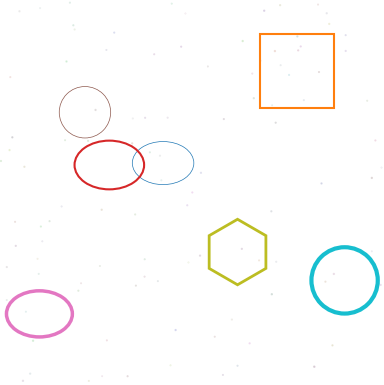[{"shape": "oval", "thickness": 0.5, "radius": 0.4, "center": [0.424, 0.576]}, {"shape": "square", "thickness": 1.5, "radius": 0.48, "center": [0.771, 0.816]}, {"shape": "oval", "thickness": 1.5, "radius": 0.45, "center": [0.284, 0.571]}, {"shape": "circle", "thickness": 0.5, "radius": 0.33, "center": [0.221, 0.708]}, {"shape": "oval", "thickness": 2.5, "radius": 0.43, "center": [0.102, 0.185]}, {"shape": "hexagon", "thickness": 2, "radius": 0.43, "center": [0.617, 0.345]}, {"shape": "circle", "thickness": 3, "radius": 0.43, "center": [0.895, 0.272]}]